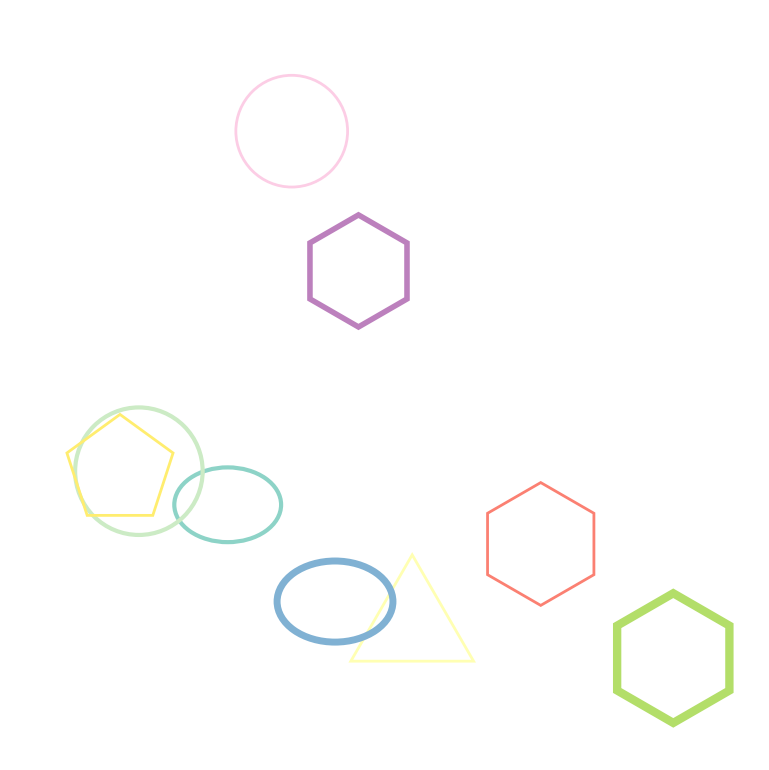[{"shape": "oval", "thickness": 1.5, "radius": 0.35, "center": [0.296, 0.344]}, {"shape": "triangle", "thickness": 1, "radius": 0.46, "center": [0.535, 0.187]}, {"shape": "hexagon", "thickness": 1, "radius": 0.4, "center": [0.702, 0.294]}, {"shape": "oval", "thickness": 2.5, "radius": 0.38, "center": [0.435, 0.219]}, {"shape": "hexagon", "thickness": 3, "radius": 0.42, "center": [0.874, 0.145]}, {"shape": "circle", "thickness": 1, "radius": 0.36, "center": [0.379, 0.83]}, {"shape": "hexagon", "thickness": 2, "radius": 0.36, "center": [0.466, 0.648]}, {"shape": "circle", "thickness": 1.5, "radius": 0.41, "center": [0.18, 0.388]}, {"shape": "pentagon", "thickness": 1, "radius": 0.36, "center": [0.156, 0.389]}]